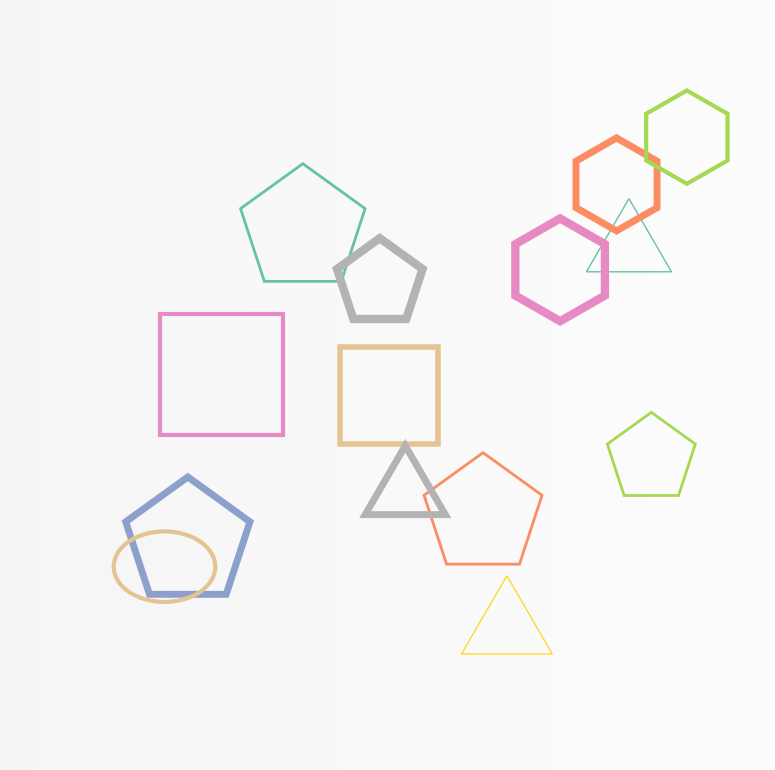[{"shape": "pentagon", "thickness": 1, "radius": 0.42, "center": [0.391, 0.703]}, {"shape": "triangle", "thickness": 0.5, "radius": 0.32, "center": [0.812, 0.679]}, {"shape": "hexagon", "thickness": 2.5, "radius": 0.3, "center": [0.796, 0.761]}, {"shape": "pentagon", "thickness": 1, "radius": 0.4, "center": [0.623, 0.332]}, {"shape": "pentagon", "thickness": 2.5, "radius": 0.42, "center": [0.242, 0.296]}, {"shape": "hexagon", "thickness": 3, "radius": 0.33, "center": [0.723, 0.65]}, {"shape": "square", "thickness": 1.5, "radius": 0.4, "center": [0.286, 0.514]}, {"shape": "hexagon", "thickness": 1.5, "radius": 0.3, "center": [0.886, 0.822]}, {"shape": "pentagon", "thickness": 1, "radius": 0.3, "center": [0.84, 0.405]}, {"shape": "triangle", "thickness": 0.5, "radius": 0.34, "center": [0.654, 0.185]}, {"shape": "square", "thickness": 2, "radius": 0.32, "center": [0.502, 0.486]}, {"shape": "oval", "thickness": 1.5, "radius": 0.33, "center": [0.212, 0.264]}, {"shape": "triangle", "thickness": 2.5, "radius": 0.3, "center": [0.523, 0.361]}, {"shape": "pentagon", "thickness": 3, "radius": 0.29, "center": [0.49, 0.633]}]